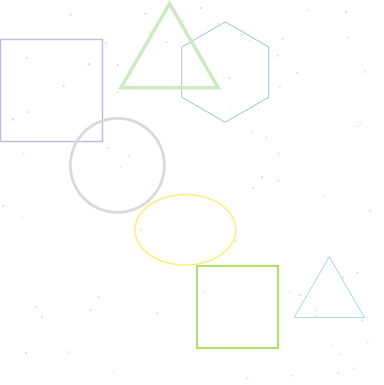[{"shape": "triangle", "thickness": 0.5, "radius": 0.52, "center": [0.855, 0.228]}, {"shape": "square", "thickness": 1, "radius": 0.67, "center": [0.133, 0.766]}, {"shape": "hexagon", "thickness": 0.5, "radius": 0.65, "center": [0.585, 0.813]}, {"shape": "square", "thickness": 1.5, "radius": 0.53, "center": [0.618, 0.203]}, {"shape": "circle", "thickness": 2, "radius": 0.61, "center": [0.305, 0.571]}, {"shape": "triangle", "thickness": 2.5, "radius": 0.73, "center": [0.44, 0.845]}, {"shape": "oval", "thickness": 1, "radius": 0.65, "center": [0.481, 0.403]}]